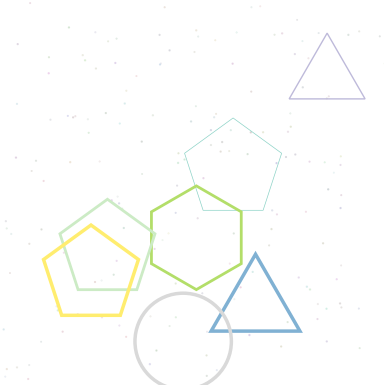[{"shape": "pentagon", "thickness": 0.5, "radius": 0.66, "center": [0.605, 0.561]}, {"shape": "triangle", "thickness": 1, "radius": 0.57, "center": [0.85, 0.8]}, {"shape": "triangle", "thickness": 2.5, "radius": 0.67, "center": [0.664, 0.207]}, {"shape": "hexagon", "thickness": 2, "radius": 0.67, "center": [0.51, 0.382]}, {"shape": "circle", "thickness": 2.5, "radius": 0.63, "center": [0.476, 0.113]}, {"shape": "pentagon", "thickness": 2, "radius": 0.65, "center": [0.279, 0.353]}, {"shape": "pentagon", "thickness": 2.5, "radius": 0.65, "center": [0.236, 0.286]}]